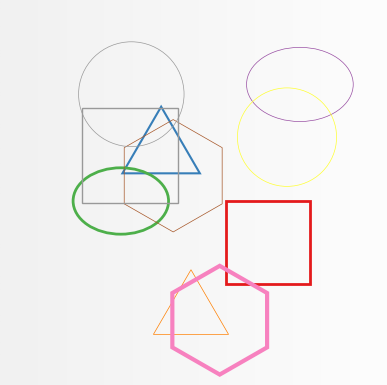[{"shape": "square", "thickness": 2, "radius": 0.54, "center": [0.691, 0.37]}, {"shape": "triangle", "thickness": 1.5, "radius": 0.58, "center": [0.416, 0.607]}, {"shape": "oval", "thickness": 2, "radius": 0.62, "center": [0.312, 0.478]}, {"shape": "oval", "thickness": 0.5, "radius": 0.69, "center": [0.774, 0.781]}, {"shape": "triangle", "thickness": 0.5, "radius": 0.56, "center": [0.493, 0.187]}, {"shape": "circle", "thickness": 0.5, "radius": 0.64, "center": [0.741, 0.644]}, {"shape": "hexagon", "thickness": 0.5, "radius": 0.73, "center": [0.447, 0.544]}, {"shape": "hexagon", "thickness": 3, "radius": 0.71, "center": [0.567, 0.168]}, {"shape": "circle", "thickness": 0.5, "radius": 0.68, "center": [0.339, 0.755]}, {"shape": "square", "thickness": 1, "radius": 0.62, "center": [0.336, 0.596]}]